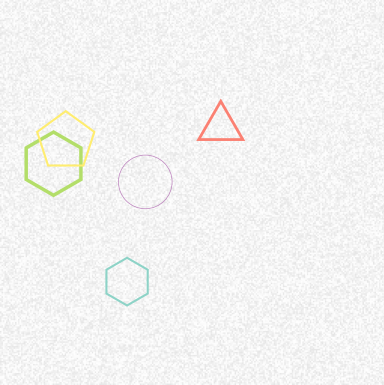[{"shape": "hexagon", "thickness": 1.5, "radius": 0.31, "center": [0.33, 0.268]}, {"shape": "triangle", "thickness": 2, "radius": 0.33, "center": [0.573, 0.671]}, {"shape": "hexagon", "thickness": 2.5, "radius": 0.41, "center": [0.139, 0.575]}, {"shape": "circle", "thickness": 0.5, "radius": 0.35, "center": [0.377, 0.528]}, {"shape": "pentagon", "thickness": 1.5, "radius": 0.39, "center": [0.171, 0.633]}]